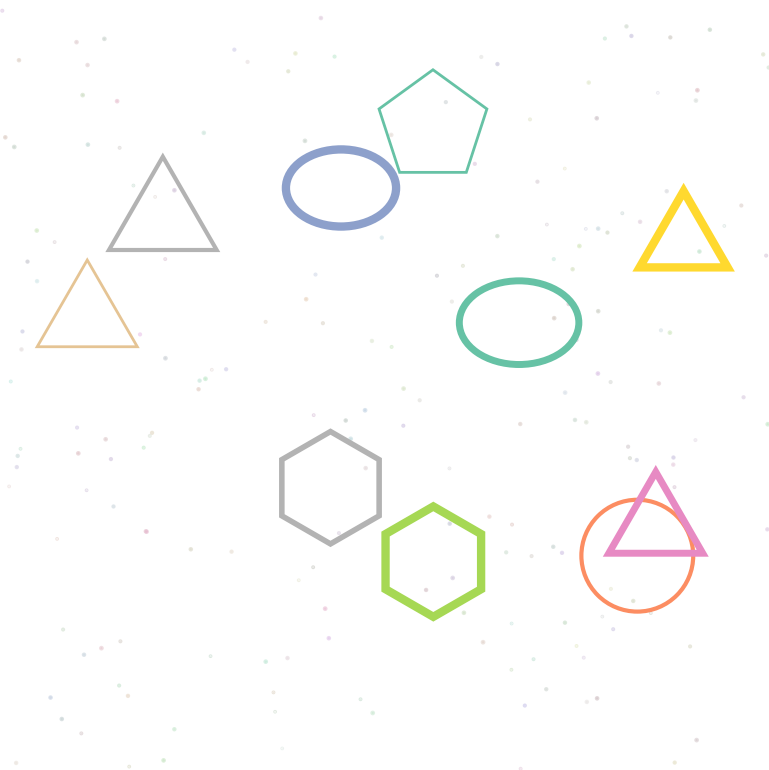[{"shape": "pentagon", "thickness": 1, "radius": 0.37, "center": [0.562, 0.836]}, {"shape": "oval", "thickness": 2.5, "radius": 0.39, "center": [0.674, 0.581]}, {"shape": "circle", "thickness": 1.5, "radius": 0.36, "center": [0.828, 0.278]}, {"shape": "oval", "thickness": 3, "radius": 0.36, "center": [0.443, 0.756]}, {"shape": "triangle", "thickness": 2.5, "radius": 0.35, "center": [0.852, 0.317]}, {"shape": "hexagon", "thickness": 3, "radius": 0.36, "center": [0.563, 0.271]}, {"shape": "triangle", "thickness": 3, "radius": 0.33, "center": [0.888, 0.686]}, {"shape": "triangle", "thickness": 1, "radius": 0.38, "center": [0.113, 0.587]}, {"shape": "triangle", "thickness": 1.5, "radius": 0.4, "center": [0.211, 0.716]}, {"shape": "hexagon", "thickness": 2, "radius": 0.36, "center": [0.429, 0.367]}]